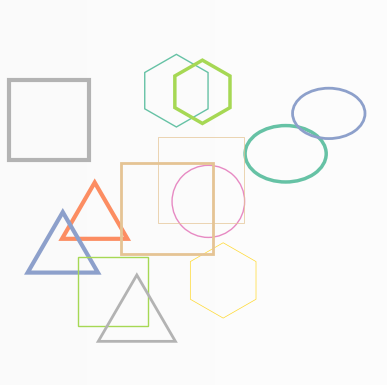[{"shape": "hexagon", "thickness": 1, "radius": 0.47, "center": [0.455, 0.765]}, {"shape": "oval", "thickness": 2.5, "radius": 0.52, "center": [0.737, 0.601]}, {"shape": "triangle", "thickness": 3, "radius": 0.49, "center": [0.244, 0.428]}, {"shape": "oval", "thickness": 2, "radius": 0.47, "center": [0.848, 0.705]}, {"shape": "triangle", "thickness": 3, "radius": 0.52, "center": [0.162, 0.344]}, {"shape": "circle", "thickness": 1, "radius": 0.47, "center": [0.538, 0.477]}, {"shape": "square", "thickness": 1, "radius": 0.45, "center": [0.291, 0.243]}, {"shape": "hexagon", "thickness": 2.5, "radius": 0.41, "center": [0.522, 0.762]}, {"shape": "hexagon", "thickness": 0.5, "radius": 0.49, "center": [0.576, 0.272]}, {"shape": "square", "thickness": 0.5, "radius": 0.56, "center": [0.518, 0.533]}, {"shape": "square", "thickness": 2, "radius": 0.59, "center": [0.431, 0.458]}, {"shape": "square", "thickness": 3, "radius": 0.52, "center": [0.127, 0.687]}, {"shape": "triangle", "thickness": 2, "radius": 0.57, "center": [0.353, 0.171]}]